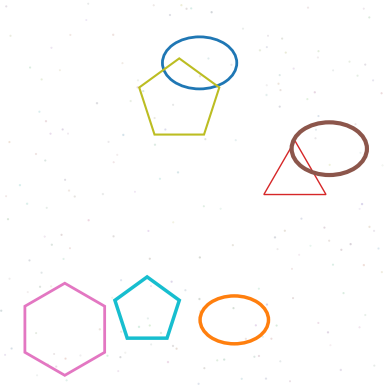[{"shape": "oval", "thickness": 2, "radius": 0.48, "center": [0.518, 0.837]}, {"shape": "oval", "thickness": 2.5, "radius": 0.44, "center": [0.609, 0.169]}, {"shape": "triangle", "thickness": 1, "radius": 0.47, "center": [0.766, 0.541]}, {"shape": "oval", "thickness": 3, "radius": 0.49, "center": [0.855, 0.614]}, {"shape": "hexagon", "thickness": 2, "radius": 0.6, "center": [0.168, 0.145]}, {"shape": "pentagon", "thickness": 1.5, "radius": 0.55, "center": [0.466, 0.739]}, {"shape": "pentagon", "thickness": 2.5, "radius": 0.44, "center": [0.382, 0.193]}]